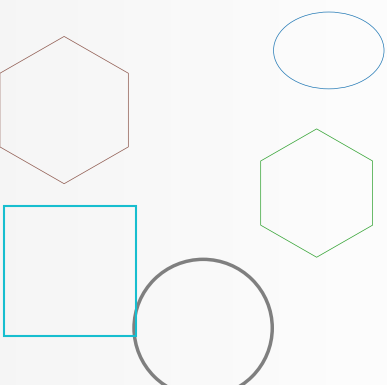[{"shape": "oval", "thickness": 0.5, "radius": 0.71, "center": [0.848, 0.869]}, {"shape": "hexagon", "thickness": 0.5, "radius": 0.83, "center": [0.817, 0.499]}, {"shape": "hexagon", "thickness": 0.5, "radius": 0.96, "center": [0.165, 0.714]}, {"shape": "circle", "thickness": 2.5, "radius": 0.89, "center": [0.524, 0.148]}, {"shape": "square", "thickness": 1.5, "radius": 0.85, "center": [0.18, 0.296]}]